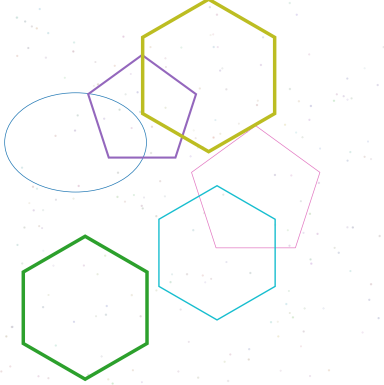[{"shape": "oval", "thickness": 0.5, "radius": 0.92, "center": [0.196, 0.63]}, {"shape": "hexagon", "thickness": 2.5, "radius": 0.93, "center": [0.221, 0.201]}, {"shape": "pentagon", "thickness": 1.5, "radius": 0.74, "center": [0.369, 0.71]}, {"shape": "pentagon", "thickness": 0.5, "radius": 0.88, "center": [0.664, 0.498]}, {"shape": "hexagon", "thickness": 2.5, "radius": 0.99, "center": [0.542, 0.804]}, {"shape": "hexagon", "thickness": 1, "radius": 0.87, "center": [0.564, 0.343]}]